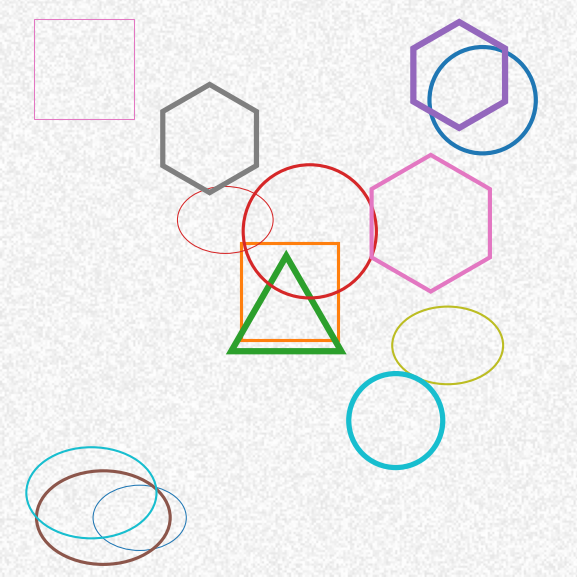[{"shape": "circle", "thickness": 2, "radius": 0.46, "center": [0.836, 0.826]}, {"shape": "oval", "thickness": 0.5, "radius": 0.4, "center": [0.242, 0.102]}, {"shape": "square", "thickness": 1.5, "radius": 0.42, "center": [0.502, 0.494]}, {"shape": "triangle", "thickness": 3, "radius": 0.55, "center": [0.496, 0.446]}, {"shape": "oval", "thickness": 0.5, "radius": 0.41, "center": [0.39, 0.618]}, {"shape": "circle", "thickness": 1.5, "radius": 0.58, "center": [0.536, 0.599]}, {"shape": "hexagon", "thickness": 3, "radius": 0.46, "center": [0.795, 0.869]}, {"shape": "oval", "thickness": 1.5, "radius": 0.58, "center": [0.179, 0.103]}, {"shape": "hexagon", "thickness": 2, "radius": 0.59, "center": [0.746, 0.613]}, {"shape": "square", "thickness": 0.5, "radius": 0.43, "center": [0.145, 0.879]}, {"shape": "hexagon", "thickness": 2.5, "radius": 0.47, "center": [0.363, 0.759]}, {"shape": "oval", "thickness": 1, "radius": 0.48, "center": [0.775, 0.401]}, {"shape": "oval", "thickness": 1, "radius": 0.56, "center": [0.158, 0.146]}, {"shape": "circle", "thickness": 2.5, "radius": 0.41, "center": [0.685, 0.271]}]